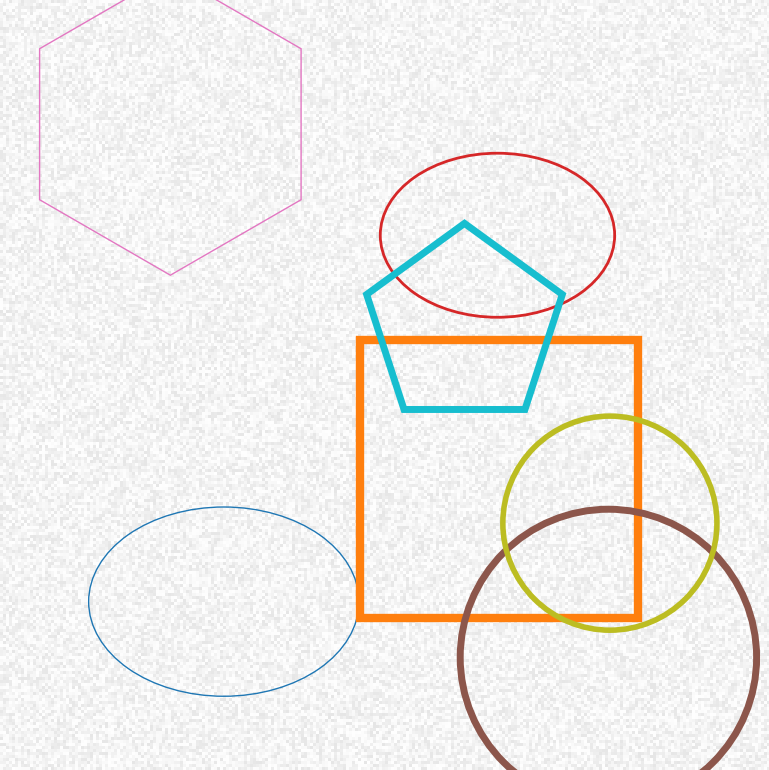[{"shape": "oval", "thickness": 0.5, "radius": 0.88, "center": [0.291, 0.219]}, {"shape": "square", "thickness": 3, "radius": 0.9, "center": [0.648, 0.378]}, {"shape": "oval", "thickness": 1, "radius": 0.76, "center": [0.646, 0.694]}, {"shape": "circle", "thickness": 2.5, "radius": 0.96, "center": [0.79, 0.146]}, {"shape": "hexagon", "thickness": 0.5, "radius": 0.98, "center": [0.221, 0.839]}, {"shape": "circle", "thickness": 2, "radius": 0.7, "center": [0.792, 0.321]}, {"shape": "pentagon", "thickness": 2.5, "radius": 0.67, "center": [0.603, 0.576]}]